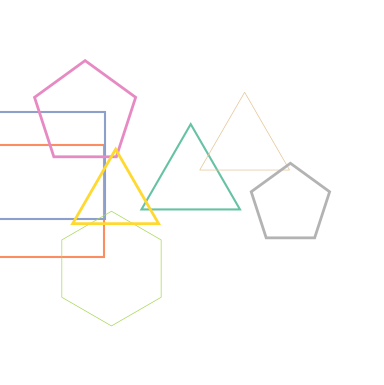[{"shape": "triangle", "thickness": 1.5, "radius": 0.74, "center": [0.495, 0.53]}, {"shape": "square", "thickness": 1.5, "radius": 0.73, "center": [0.124, 0.478]}, {"shape": "square", "thickness": 1.5, "radius": 0.7, "center": [0.132, 0.57]}, {"shape": "pentagon", "thickness": 2, "radius": 0.69, "center": [0.221, 0.704]}, {"shape": "hexagon", "thickness": 0.5, "radius": 0.74, "center": [0.29, 0.302]}, {"shape": "triangle", "thickness": 2, "radius": 0.64, "center": [0.3, 0.484]}, {"shape": "triangle", "thickness": 0.5, "radius": 0.67, "center": [0.635, 0.626]}, {"shape": "pentagon", "thickness": 2, "radius": 0.54, "center": [0.754, 0.469]}]